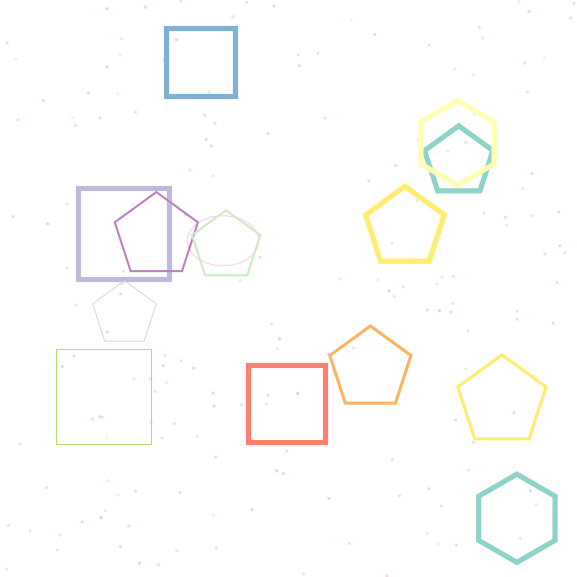[{"shape": "pentagon", "thickness": 2.5, "radius": 0.31, "center": [0.794, 0.719]}, {"shape": "hexagon", "thickness": 2.5, "radius": 0.38, "center": [0.895, 0.102]}, {"shape": "hexagon", "thickness": 2.5, "radius": 0.37, "center": [0.792, 0.752]}, {"shape": "square", "thickness": 2.5, "radius": 0.39, "center": [0.213, 0.594]}, {"shape": "square", "thickness": 2.5, "radius": 0.34, "center": [0.496, 0.301]}, {"shape": "square", "thickness": 2.5, "radius": 0.3, "center": [0.347, 0.891]}, {"shape": "pentagon", "thickness": 1.5, "radius": 0.37, "center": [0.641, 0.361]}, {"shape": "square", "thickness": 0.5, "radius": 0.41, "center": [0.179, 0.312]}, {"shape": "oval", "thickness": 0.5, "radius": 0.31, "center": [0.386, 0.582]}, {"shape": "pentagon", "thickness": 0.5, "radius": 0.29, "center": [0.216, 0.455]}, {"shape": "pentagon", "thickness": 1, "radius": 0.38, "center": [0.271, 0.591]}, {"shape": "pentagon", "thickness": 1, "radius": 0.31, "center": [0.392, 0.573]}, {"shape": "pentagon", "thickness": 2.5, "radius": 0.36, "center": [0.701, 0.605]}, {"shape": "pentagon", "thickness": 1.5, "radius": 0.4, "center": [0.869, 0.304]}]